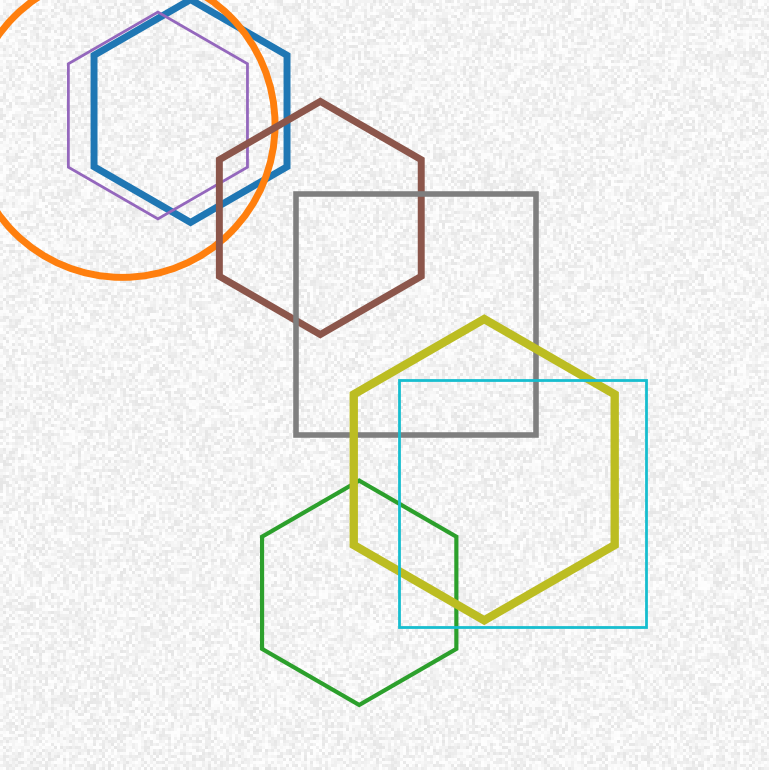[{"shape": "hexagon", "thickness": 2.5, "radius": 0.72, "center": [0.247, 0.856]}, {"shape": "circle", "thickness": 2.5, "radius": 0.99, "center": [0.159, 0.838]}, {"shape": "hexagon", "thickness": 1.5, "radius": 0.73, "center": [0.467, 0.23]}, {"shape": "hexagon", "thickness": 1, "radius": 0.67, "center": [0.205, 0.85]}, {"shape": "hexagon", "thickness": 2.5, "radius": 0.76, "center": [0.416, 0.717]}, {"shape": "square", "thickness": 2, "radius": 0.78, "center": [0.54, 0.592]}, {"shape": "hexagon", "thickness": 3, "radius": 0.98, "center": [0.629, 0.39]}, {"shape": "square", "thickness": 1, "radius": 0.8, "center": [0.679, 0.346]}]